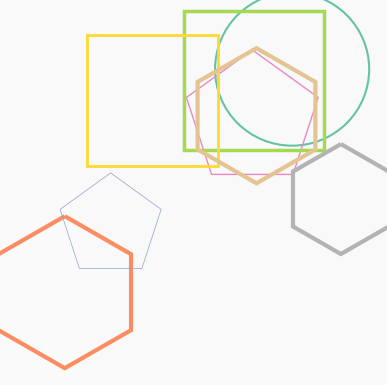[{"shape": "circle", "thickness": 1.5, "radius": 0.99, "center": [0.754, 0.82]}, {"shape": "hexagon", "thickness": 3, "radius": 0.99, "center": [0.167, 0.241]}, {"shape": "pentagon", "thickness": 0.5, "radius": 0.69, "center": [0.285, 0.414]}, {"shape": "pentagon", "thickness": 1, "radius": 0.89, "center": [0.651, 0.692]}, {"shape": "square", "thickness": 2.5, "radius": 0.91, "center": [0.655, 0.791]}, {"shape": "square", "thickness": 2, "radius": 0.85, "center": [0.393, 0.738]}, {"shape": "hexagon", "thickness": 3, "radius": 0.88, "center": [0.662, 0.699]}, {"shape": "hexagon", "thickness": 3, "radius": 0.71, "center": [0.88, 0.483]}]